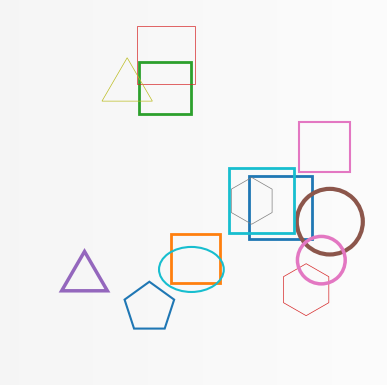[{"shape": "square", "thickness": 2, "radius": 0.41, "center": [0.724, 0.462]}, {"shape": "pentagon", "thickness": 1.5, "radius": 0.34, "center": [0.385, 0.201]}, {"shape": "square", "thickness": 2, "radius": 0.32, "center": [0.504, 0.329]}, {"shape": "square", "thickness": 2, "radius": 0.33, "center": [0.425, 0.771]}, {"shape": "hexagon", "thickness": 0.5, "radius": 0.34, "center": [0.79, 0.248]}, {"shape": "square", "thickness": 0.5, "radius": 0.37, "center": [0.428, 0.857]}, {"shape": "triangle", "thickness": 2.5, "radius": 0.34, "center": [0.218, 0.279]}, {"shape": "circle", "thickness": 3, "radius": 0.43, "center": [0.851, 0.424]}, {"shape": "square", "thickness": 1.5, "radius": 0.33, "center": [0.837, 0.617]}, {"shape": "circle", "thickness": 2.5, "radius": 0.31, "center": [0.829, 0.324]}, {"shape": "hexagon", "thickness": 0.5, "radius": 0.3, "center": [0.65, 0.478]}, {"shape": "triangle", "thickness": 0.5, "radius": 0.38, "center": [0.328, 0.775]}, {"shape": "oval", "thickness": 1.5, "radius": 0.42, "center": [0.494, 0.3]}, {"shape": "square", "thickness": 2, "radius": 0.42, "center": [0.675, 0.479]}]